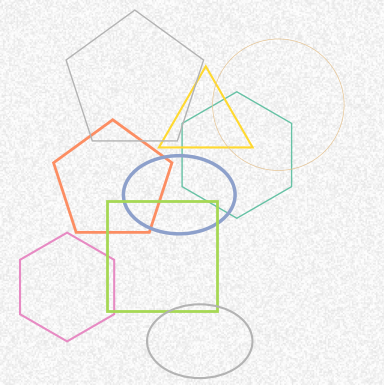[{"shape": "hexagon", "thickness": 1, "radius": 0.82, "center": [0.615, 0.597]}, {"shape": "pentagon", "thickness": 2, "radius": 0.81, "center": [0.293, 0.527]}, {"shape": "oval", "thickness": 2.5, "radius": 0.73, "center": [0.466, 0.494]}, {"shape": "hexagon", "thickness": 1.5, "radius": 0.71, "center": [0.174, 0.255]}, {"shape": "square", "thickness": 2, "radius": 0.72, "center": [0.421, 0.336]}, {"shape": "triangle", "thickness": 1.5, "radius": 0.7, "center": [0.534, 0.687]}, {"shape": "circle", "thickness": 0.5, "radius": 0.85, "center": [0.723, 0.728]}, {"shape": "pentagon", "thickness": 1, "radius": 0.94, "center": [0.35, 0.786]}, {"shape": "oval", "thickness": 1.5, "radius": 0.68, "center": [0.519, 0.114]}]